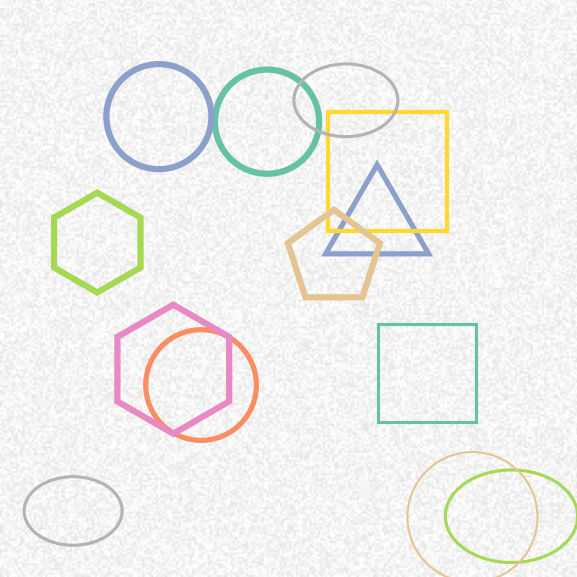[{"shape": "square", "thickness": 1.5, "radius": 0.43, "center": [0.739, 0.353]}, {"shape": "circle", "thickness": 3, "radius": 0.45, "center": [0.462, 0.788]}, {"shape": "circle", "thickness": 2.5, "radius": 0.48, "center": [0.348, 0.332]}, {"shape": "circle", "thickness": 3, "radius": 0.45, "center": [0.275, 0.797]}, {"shape": "triangle", "thickness": 2.5, "radius": 0.51, "center": [0.653, 0.611]}, {"shape": "hexagon", "thickness": 3, "radius": 0.56, "center": [0.3, 0.36]}, {"shape": "hexagon", "thickness": 3, "radius": 0.43, "center": [0.168, 0.579]}, {"shape": "oval", "thickness": 1.5, "radius": 0.57, "center": [0.886, 0.105]}, {"shape": "square", "thickness": 2, "radius": 0.51, "center": [0.671, 0.702]}, {"shape": "pentagon", "thickness": 3, "radius": 0.42, "center": [0.578, 0.552]}, {"shape": "circle", "thickness": 1, "radius": 0.56, "center": [0.818, 0.104]}, {"shape": "oval", "thickness": 1.5, "radius": 0.45, "center": [0.599, 0.825]}, {"shape": "oval", "thickness": 1.5, "radius": 0.42, "center": [0.127, 0.114]}]